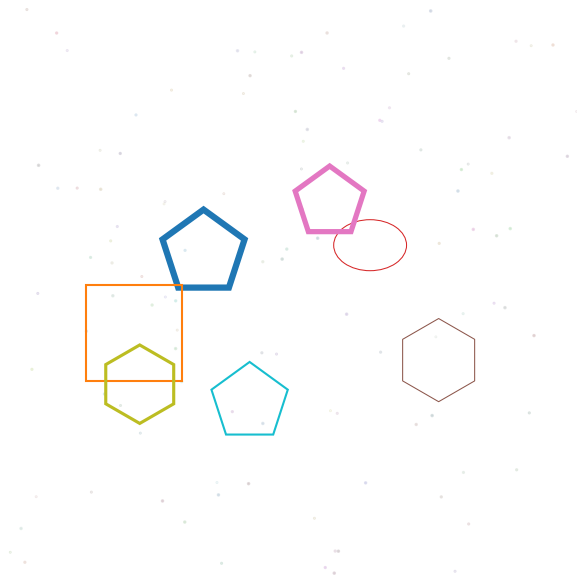[{"shape": "pentagon", "thickness": 3, "radius": 0.37, "center": [0.352, 0.562]}, {"shape": "square", "thickness": 1, "radius": 0.41, "center": [0.233, 0.423]}, {"shape": "oval", "thickness": 0.5, "radius": 0.32, "center": [0.641, 0.575]}, {"shape": "hexagon", "thickness": 0.5, "radius": 0.36, "center": [0.76, 0.376]}, {"shape": "pentagon", "thickness": 2.5, "radius": 0.31, "center": [0.571, 0.649]}, {"shape": "hexagon", "thickness": 1.5, "radius": 0.34, "center": [0.242, 0.334]}, {"shape": "pentagon", "thickness": 1, "radius": 0.35, "center": [0.432, 0.303]}]